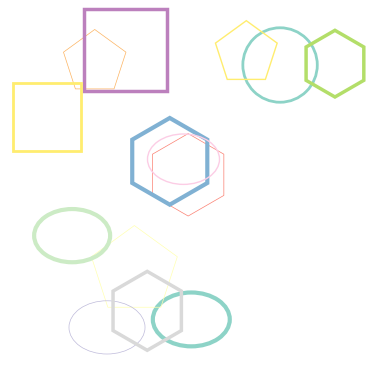[{"shape": "circle", "thickness": 2, "radius": 0.48, "center": [0.727, 0.831]}, {"shape": "oval", "thickness": 3, "radius": 0.5, "center": [0.497, 0.17]}, {"shape": "pentagon", "thickness": 0.5, "radius": 0.59, "center": [0.349, 0.297]}, {"shape": "oval", "thickness": 0.5, "radius": 0.49, "center": [0.278, 0.15]}, {"shape": "hexagon", "thickness": 0.5, "radius": 0.54, "center": [0.489, 0.546]}, {"shape": "hexagon", "thickness": 3, "radius": 0.56, "center": [0.441, 0.581]}, {"shape": "pentagon", "thickness": 0.5, "radius": 0.43, "center": [0.246, 0.838]}, {"shape": "hexagon", "thickness": 2.5, "radius": 0.43, "center": [0.87, 0.835]}, {"shape": "oval", "thickness": 1, "radius": 0.47, "center": [0.477, 0.586]}, {"shape": "hexagon", "thickness": 2.5, "radius": 0.51, "center": [0.382, 0.193]}, {"shape": "square", "thickness": 2.5, "radius": 0.54, "center": [0.326, 0.87]}, {"shape": "oval", "thickness": 3, "radius": 0.49, "center": [0.187, 0.388]}, {"shape": "pentagon", "thickness": 1, "radius": 0.42, "center": [0.64, 0.862]}, {"shape": "square", "thickness": 2, "radius": 0.44, "center": [0.123, 0.696]}]